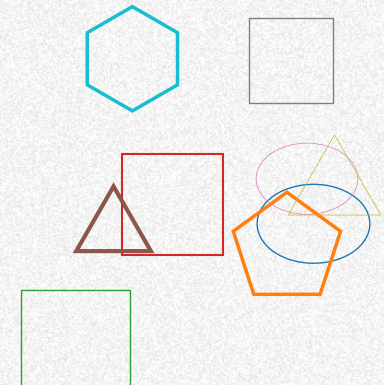[{"shape": "oval", "thickness": 1, "radius": 0.73, "center": [0.814, 0.419]}, {"shape": "pentagon", "thickness": 2.5, "radius": 0.73, "center": [0.745, 0.354]}, {"shape": "square", "thickness": 1, "radius": 0.71, "center": [0.197, 0.105]}, {"shape": "square", "thickness": 1.5, "radius": 0.65, "center": [0.449, 0.469]}, {"shape": "triangle", "thickness": 3, "radius": 0.56, "center": [0.295, 0.404]}, {"shape": "oval", "thickness": 0.5, "radius": 0.66, "center": [0.797, 0.536]}, {"shape": "square", "thickness": 1, "radius": 0.55, "center": [0.756, 0.843]}, {"shape": "triangle", "thickness": 0.5, "radius": 0.69, "center": [0.869, 0.511]}, {"shape": "hexagon", "thickness": 2.5, "radius": 0.68, "center": [0.344, 0.847]}]